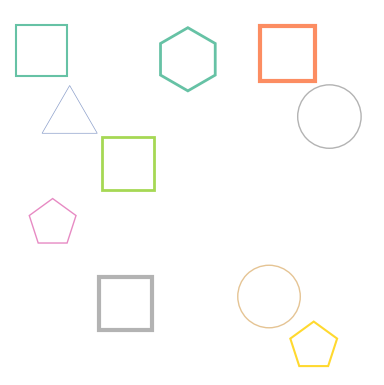[{"shape": "hexagon", "thickness": 2, "radius": 0.41, "center": [0.488, 0.846]}, {"shape": "square", "thickness": 1.5, "radius": 0.33, "center": [0.108, 0.869]}, {"shape": "square", "thickness": 3, "radius": 0.36, "center": [0.747, 0.861]}, {"shape": "triangle", "thickness": 0.5, "radius": 0.41, "center": [0.181, 0.695]}, {"shape": "pentagon", "thickness": 1, "radius": 0.32, "center": [0.137, 0.42]}, {"shape": "square", "thickness": 2, "radius": 0.34, "center": [0.332, 0.576]}, {"shape": "pentagon", "thickness": 1.5, "radius": 0.32, "center": [0.815, 0.101]}, {"shape": "circle", "thickness": 1, "radius": 0.41, "center": [0.699, 0.23]}, {"shape": "circle", "thickness": 1, "radius": 0.41, "center": [0.856, 0.697]}, {"shape": "square", "thickness": 3, "radius": 0.35, "center": [0.325, 0.213]}]